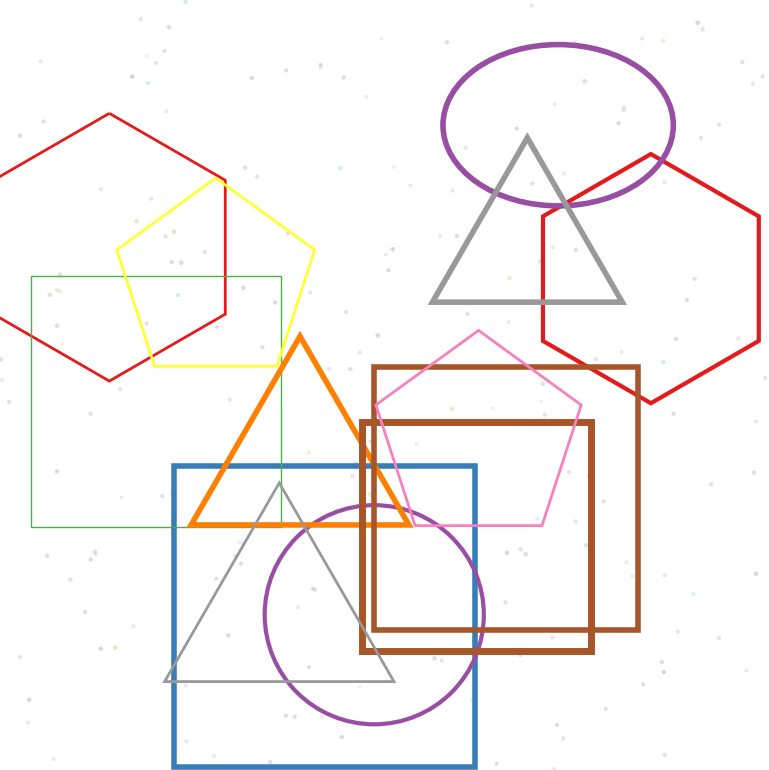[{"shape": "hexagon", "thickness": 1, "radius": 0.87, "center": [0.142, 0.679]}, {"shape": "hexagon", "thickness": 1.5, "radius": 0.81, "center": [0.845, 0.638]}, {"shape": "square", "thickness": 2, "radius": 0.98, "center": [0.422, 0.2]}, {"shape": "square", "thickness": 0.5, "radius": 0.81, "center": [0.203, 0.479]}, {"shape": "oval", "thickness": 2, "radius": 0.75, "center": [0.725, 0.837]}, {"shape": "circle", "thickness": 1.5, "radius": 0.71, "center": [0.486, 0.202]}, {"shape": "triangle", "thickness": 2, "radius": 0.82, "center": [0.39, 0.4]}, {"shape": "pentagon", "thickness": 1, "radius": 0.68, "center": [0.28, 0.634]}, {"shape": "square", "thickness": 2, "radius": 0.86, "center": [0.657, 0.352]}, {"shape": "square", "thickness": 2.5, "radius": 0.74, "center": [0.619, 0.304]}, {"shape": "pentagon", "thickness": 1, "radius": 0.7, "center": [0.622, 0.431]}, {"shape": "triangle", "thickness": 2, "radius": 0.71, "center": [0.685, 0.679]}, {"shape": "triangle", "thickness": 1, "radius": 0.86, "center": [0.363, 0.201]}]